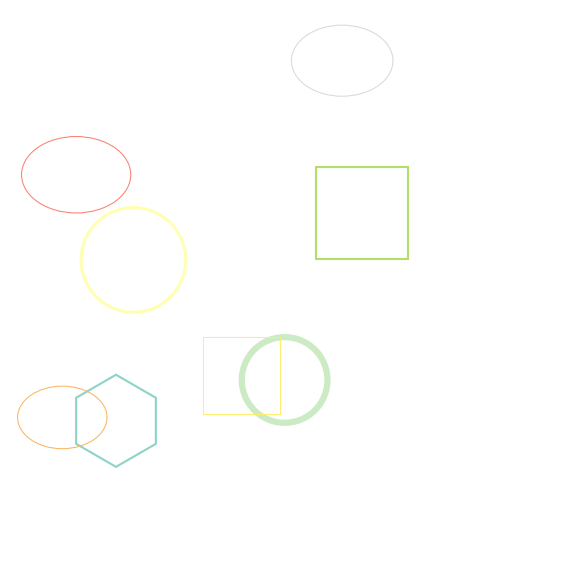[{"shape": "hexagon", "thickness": 1, "radius": 0.4, "center": [0.201, 0.27]}, {"shape": "circle", "thickness": 1.5, "radius": 0.45, "center": [0.231, 0.549]}, {"shape": "oval", "thickness": 0.5, "radius": 0.47, "center": [0.132, 0.697]}, {"shape": "oval", "thickness": 0.5, "radius": 0.39, "center": [0.108, 0.276]}, {"shape": "square", "thickness": 1, "radius": 0.4, "center": [0.627, 0.63]}, {"shape": "oval", "thickness": 0.5, "radius": 0.44, "center": [0.593, 0.894]}, {"shape": "circle", "thickness": 3, "radius": 0.37, "center": [0.493, 0.341]}, {"shape": "square", "thickness": 0.5, "radius": 0.33, "center": [0.419, 0.349]}]